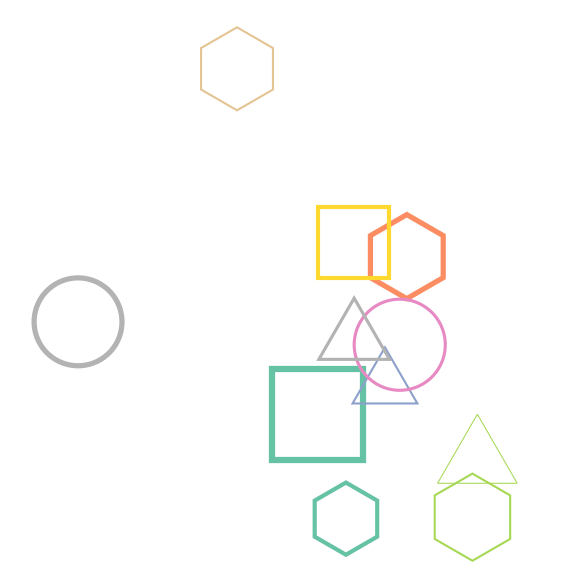[{"shape": "square", "thickness": 3, "radius": 0.39, "center": [0.55, 0.282]}, {"shape": "hexagon", "thickness": 2, "radius": 0.31, "center": [0.599, 0.101]}, {"shape": "hexagon", "thickness": 2.5, "radius": 0.36, "center": [0.704, 0.555]}, {"shape": "triangle", "thickness": 1, "radius": 0.32, "center": [0.667, 0.333]}, {"shape": "circle", "thickness": 1.5, "radius": 0.39, "center": [0.692, 0.402]}, {"shape": "hexagon", "thickness": 1, "radius": 0.38, "center": [0.818, 0.104]}, {"shape": "triangle", "thickness": 0.5, "radius": 0.4, "center": [0.827, 0.202]}, {"shape": "square", "thickness": 2, "radius": 0.31, "center": [0.611, 0.579]}, {"shape": "hexagon", "thickness": 1, "radius": 0.36, "center": [0.41, 0.88]}, {"shape": "triangle", "thickness": 1.5, "radius": 0.35, "center": [0.613, 0.412]}, {"shape": "circle", "thickness": 2.5, "radius": 0.38, "center": [0.135, 0.442]}]